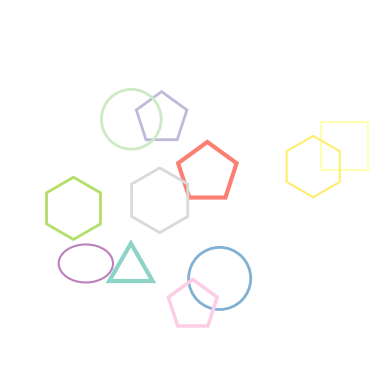[{"shape": "triangle", "thickness": 3, "radius": 0.33, "center": [0.34, 0.303]}, {"shape": "square", "thickness": 1.5, "radius": 0.31, "center": [0.895, 0.62]}, {"shape": "pentagon", "thickness": 2, "radius": 0.35, "center": [0.42, 0.693]}, {"shape": "pentagon", "thickness": 3, "radius": 0.4, "center": [0.539, 0.551]}, {"shape": "circle", "thickness": 2, "radius": 0.4, "center": [0.571, 0.277]}, {"shape": "hexagon", "thickness": 2, "radius": 0.4, "center": [0.191, 0.459]}, {"shape": "pentagon", "thickness": 2.5, "radius": 0.33, "center": [0.501, 0.207]}, {"shape": "hexagon", "thickness": 2, "radius": 0.42, "center": [0.415, 0.48]}, {"shape": "oval", "thickness": 1.5, "radius": 0.35, "center": [0.223, 0.316]}, {"shape": "circle", "thickness": 2, "radius": 0.39, "center": [0.341, 0.69]}, {"shape": "hexagon", "thickness": 1.5, "radius": 0.4, "center": [0.814, 0.567]}]